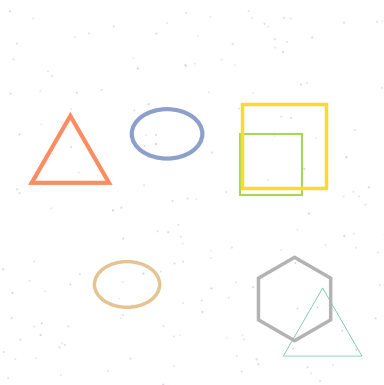[{"shape": "triangle", "thickness": 0.5, "radius": 0.59, "center": [0.838, 0.134]}, {"shape": "triangle", "thickness": 3, "radius": 0.58, "center": [0.183, 0.583]}, {"shape": "oval", "thickness": 3, "radius": 0.46, "center": [0.434, 0.652]}, {"shape": "square", "thickness": 1.5, "radius": 0.4, "center": [0.704, 0.573]}, {"shape": "square", "thickness": 2.5, "radius": 0.54, "center": [0.737, 0.621]}, {"shape": "oval", "thickness": 2.5, "radius": 0.42, "center": [0.33, 0.261]}, {"shape": "hexagon", "thickness": 2.5, "radius": 0.54, "center": [0.765, 0.223]}]